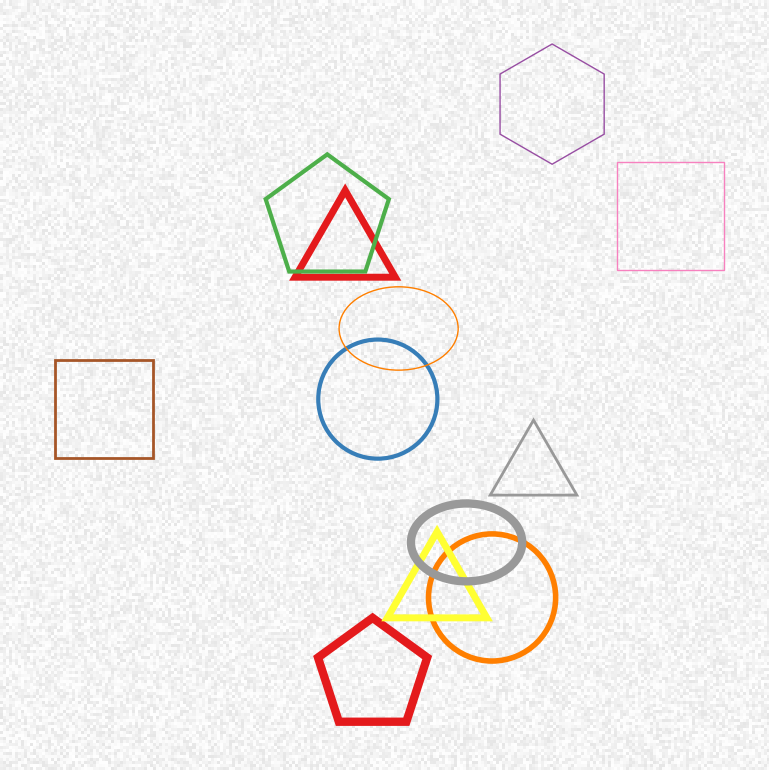[{"shape": "triangle", "thickness": 2.5, "radius": 0.38, "center": [0.448, 0.678]}, {"shape": "pentagon", "thickness": 3, "radius": 0.37, "center": [0.484, 0.123]}, {"shape": "circle", "thickness": 1.5, "radius": 0.39, "center": [0.491, 0.482]}, {"shape": "pentagon", "thickness": 1.5, "radius": 0.42, "center": [0.425, 0.715]}, {"shape": "hexagon", "thickness": 0.5, "radius": 0.39, "center": [0.717, 0.865]}, {"shape": "oval", "thickness": 0.5, "radius": 0.39, "center": [0.518, 0.573]}, {"shape": "circle", "thickness": 2, "radius": 0.41, "center": [0.639, 0.224]}, {"shape": "triangle", "thickness": 2.5, "radius": 0.37, "center": [0.568, 0.235]}, {"shape": "square", "thickness": 1, "radius": 0.32, "center": [0.135, 0.469]}, {"shape": "square", "thickness": 0.5, "radius": 0.35, "center": [0.871, 0.719]}, {"shape": "triangle", "thickness": 1, "radius": 0.32, "center": [0.693, 0.389]}, {"shape": "oval", "thickness": 3, "radius": 0.36, "center": [0.606, 0.296]}]